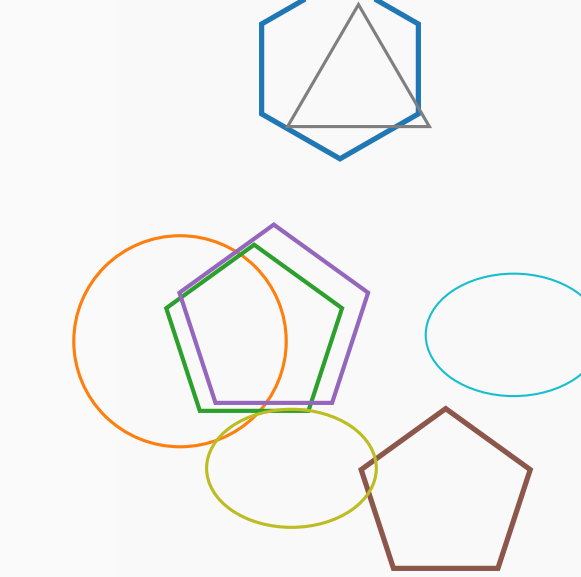[{"shape": "hexagon", "thickness": 2.5, "radius": 0.78, "center": [0.585, 0.88]}, {"shape": "circle", "thickness": 1.5, "radius": 0.91, "center": [0.31, 0.408]}, {"shape": "pentagon", "thickness": 2, "radius": 0.8, "center": [0.437, 0.416]}, {"shape": "pentagon", "thickness": 2, "radius": 0.85, "center": [0.471, 0.44]}, {"shape": "pentagon", "thickness": 2.5, "radius": 0.76, "center": [0.767, 0.139]}, {"shape": "triangle", "thickness": 1.5, "radius": 0.7, "center": [0.617, 0.85]}, {"shape": "oval", "thickness": 1.5, "radius": 0.73, "center": [0.501, 0.188]}, {"shape": "oval", "thickness": 1, "radius": 0.76, "center": [0.884, 0.419]}]